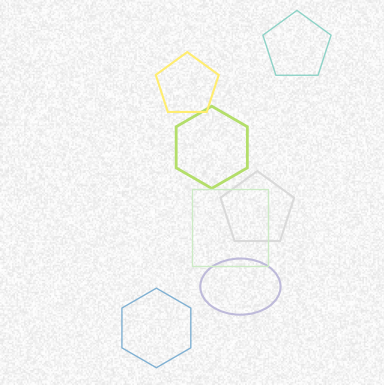[{"shape": "pentagon", "thickness": 1, "radius": 0.47, "center": [0.771, 0.88]}, {"shape": "oval", "thickness": 1.5, "radius": 0.52, "center": [0.624, 0.256]}, {"shape": "hexagon", "thickness": 1, "radius": 0.52, "center": [0.406, 0.148]}, {"shape": "hexagon", "thickness": 2, "radius": 0.53, "center": [0.55, 0.617]}, {"shape": "pentagon", "thickness": 1.5, "radius": 0.5, "center": [0.668, 0.455]}, {"shape": "square", "thickness": 1, "radius": 0.49, "center": [0.598, 0.409]}, {"shape": "pentagon", "thickness": 1.5, "radius": 0.43, "center": [0.486, 0.779]}]